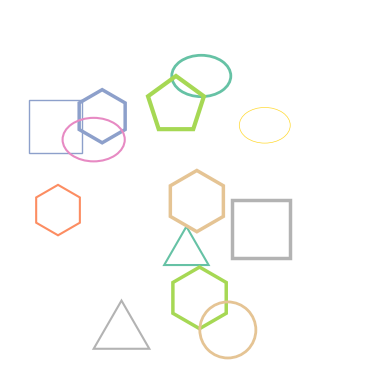[{"shape": "triangle", "thickness": 1.5, "radius": 0.33, "center": [0.484, 0.345]}, {"shape": "oval", "thickness": 2, "radius": 0.38, "center": [0.523, 0.803]}, {"shape": "hexagon", "thickness": 1.5, "radius": 0.33, "center": [0.151, 0.454]}, {"shape": "square", "thickness": 1, "radius": 0.34, "center": [0.144, 0.671]}, {"shape": "hexagon", "thickness": 2.5, "radius": 0.34, "center": [0.265, 0.698]}, {"shape": "oval", "thickness": 1.5, "radius": 0.4, "center": [0.243, 0.637]}, {"shape": "hexagon", "thickness": 2.5, "radius": 0.4, "center": [0.518, 0.226]}, {"shape": "pentagon", "thickness": 3, "radius": 0.38, "center": [0.457, 0.726]}, {"shape": "oval", "thickness": 0.5, "radius": 0.33, "center": [0.688, 0.675]}, {"shape": "circle", "thickness": 2, "radius": 0.36, "center": [0.592, 0.143]}, {"shape": "hexagon", "thickness": 2.5, "radius": 0.4, "center": [0.511, 0.478]}, {"shape": "triangle", "thickness": 1.5, "radius": 0.42, "center": [0.316, 0.136]}, {"shape": "square", "thickness": 2.5, "radius": 0.38, "center": [0.677, 0.405]}]